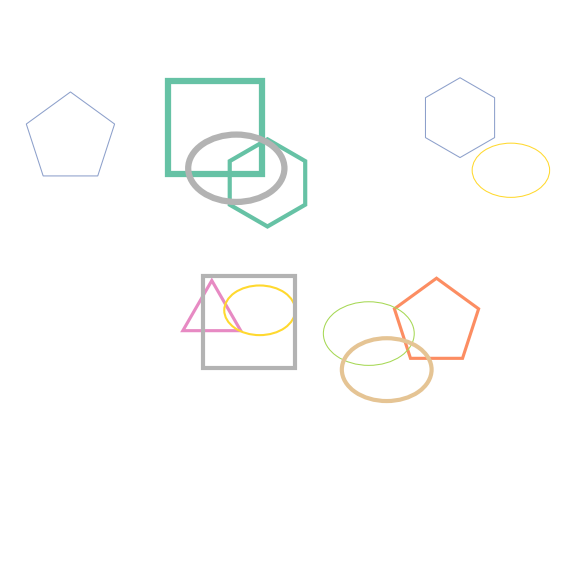[{"shape": "hexagon", "thickness": 2, "radius": 0.38, "center": [0.463, 0.682]}, {"shape": "square", "thickness": 3, "radius": 0.4, "center": [0.373, 0.779]}, {"shape": "pentagon", "thickness": 1.5, "radius": 0.38, "center": [0.756, 0.441]}, {"shape": "hexagon", "thickness": 0.5, "radius": 0.35, "center": [0.797, 0.795]}, {"shape": "pentagon", "thickness": 0.5, "radius": 0.4, "center": [0.122, 0.76]}, {"shape": "triangle", "thickness": 1.5, "radius": 0.29, "center": [0.367, 0.455]}, {"shape": "oval", "thickness": 0.5, "radius": 0.39, "center": [0.639, 0.422]}, {"shape": "oval", "thickness": 0.5, "radius": 0.34, "center": [0.885, 0.704]}, {"shape": "oval", "thickness": 1, "radius": 0.31, "center": [0.45, 0.462]}, {"shape": "oval", "thickness": 2, "radius": 0.39, "center": [0.67, 0.359]}, {"shape": "oval", "thickness": 3, "radius": 0.42, "center": [0.409, 0.708]}, {"shape": "square", "thickness": 2, "radius": 0.4, "center": [0.431, 0.441]}]